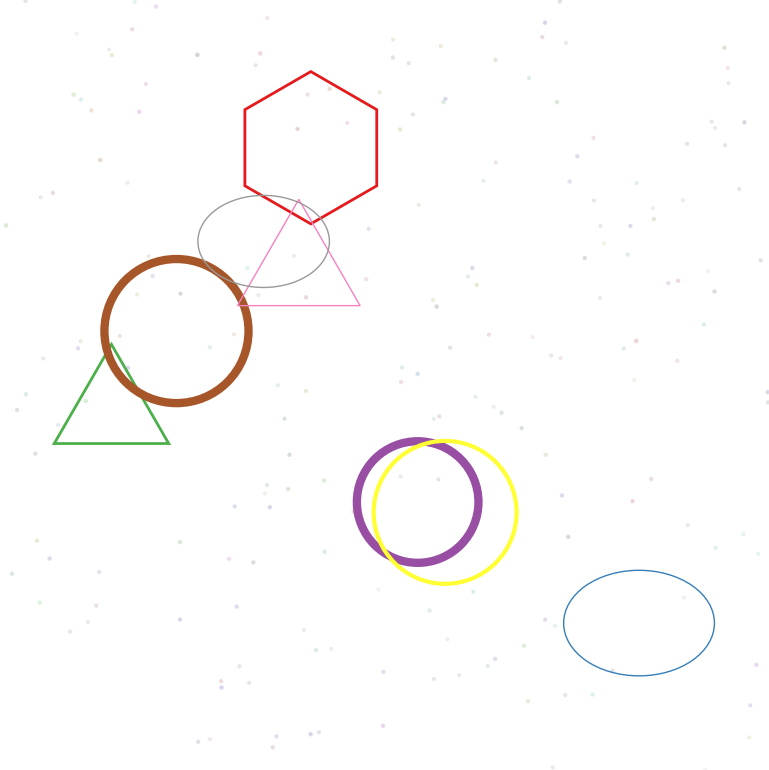[{"shape": "hexagon", "thickness": 1, "radius": 0.49, "center": [0.404, 0.808]}, {"shape": "oval", "thickness": 0.5, "radius": 0.49, "center": [0.83, 0.191]}, {"shape": "triangle", "thickness": 1, "radius": 0.43, "center": [0.145, 0.467]}, {"shape": "circle", "thickness": 3, "radius": 0.39, "center": [0.542, 0.348]}, {"shape": "circle", "thickness": 1.5, "radius": 0.46, "center": [0.578, 0.335]}, {"shape": "circle", "thickness": 3, "radius": 0.47, "center": [0.229, 0.57]}, {"shape": "triangle", "thickness": 0.5, "radius": 0.46, "center": [0.388, 0.649]}, {"shape": "oval", "thickness": 0.5, "radius": 0.43, "center": [0.342, 0.686]}]